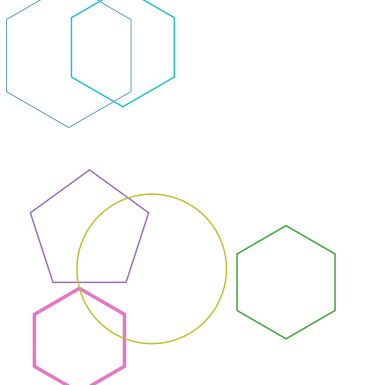[{"shape": "hexagon", "thickness": 0.5, "radius": 0.93, "center": [0.178, 0.856]}, {"shape": "hexagon", "thickness": 1, "radius": 0.73, "center": [0.743, 0.267]}, {"shape": "pentagon", "thickness": 1, "radius": 0.81, "center": [0.232, 0.397]}, {"shape": "hexagon", "thickness": 2.5, "radius": 0.68, "center": [0.206, 0.116]}, {"shape": "circle", "thickness": 1, "radius": 0.97, "center": [0.394, 0.302]}, {"shape": "hexagon", "thickness": 1, "radius": 0.77, "center": [0.319, 0.877]}]